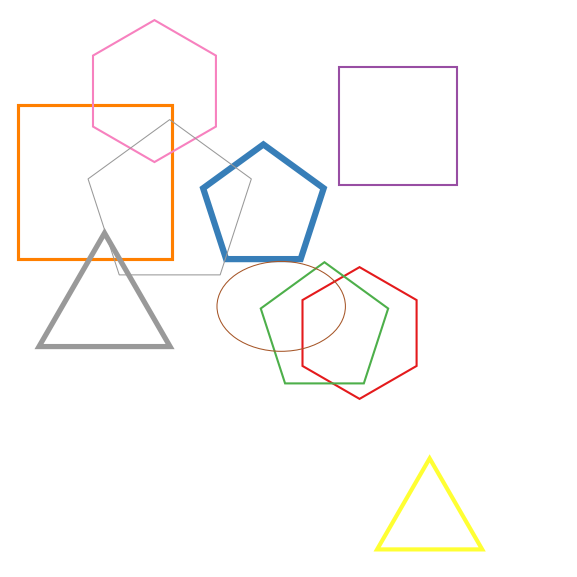[{"shape": "hexagon", "thickness": 1, "radius": 0.57, "center": [0.623, 0.422]}, {"shape": "pentagon", "thickness": 3, "radius": 0.55, "center": [0.456, 0.639]}, {"shape": "pentagon", "thickness": 1, "radius": 0.58, "center": [0.562, 0.429]}, {"shape": "square", "thickness": 1, "radius": 0.51, "center": [0.69, 0.78]}, {"shape": "square", "thickness": 1.5, "radius": 0.67, "center": [0.164, 0.683]}, {"shape": "triangle", "thickness": 2, "radius": 0.53, "center": [0.744, 0.1]}, {"shape": "oval", "thickness": 0.5, "radius": 0.56, "center": [0.487, 0.469]}, {"shape": "hexagon", "thickness": 1, "radius": 0.61, "center": [0.267, 0.841]}, {"shape": "pentagon", "thickness": 0.5, "radius": 0.74, "center": [0.294, 0.643]}, {"shape": "triangle", "thickness": 2.5, "radius": 0.66, "center": [0.181, 0.465]}]